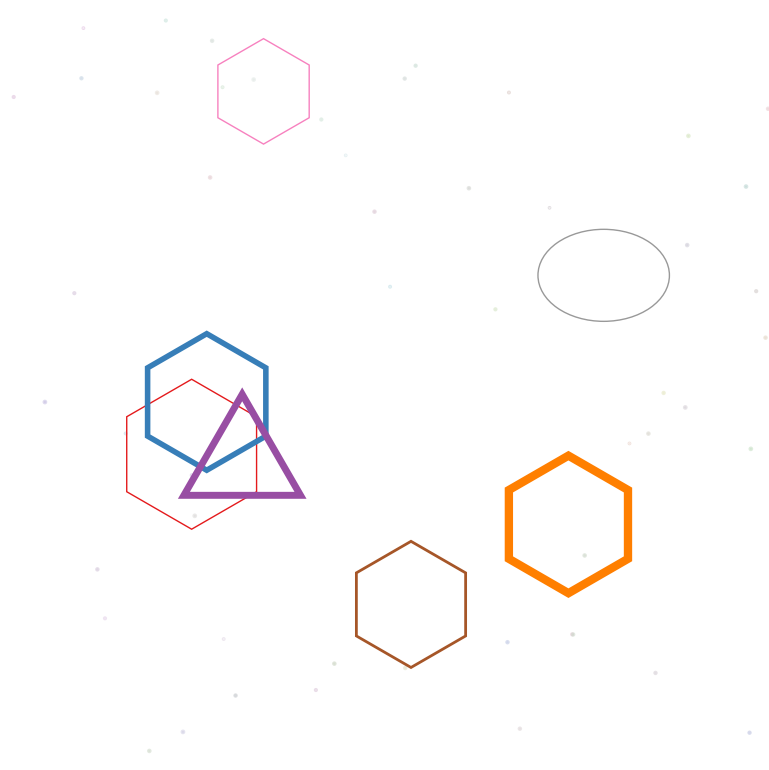[{"shape": "hexagon", "thickness": 0.5, "radius": 0.49, "center": [0.249, 0.41]}, {"shape": "hexagon", "thickness": 2, "radius": 0.44, "center": [0.268, 0.478]}, {"shape": "triangle", "thickness": 2.5, "radius": 0.44, "center": [0.315, 0.4]}, {"shape": "hexagon", "thickness": 3, "radius": 0.45, "center": [0.738, 0.319]}, {"shape": "hexagon", "thickness": 1, "radius": 0.41, "center": [0.534, 0.215]}, {"shape": "hexagon", "thickness": 0.5, "radius": 0.34, "center": [0.342, 0.881]}, {"shape": "oval", "thickness": 0.5, "radius": 0.43, "center": [0.784, 0.642]}]